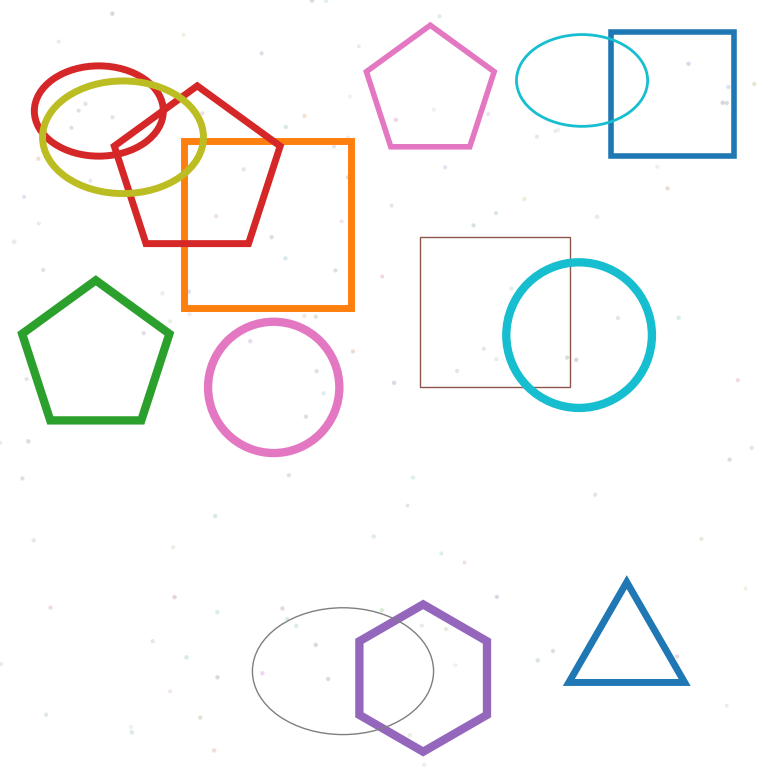[{"shape": "square", "thickness": 2, "radius": 0.4, "center": [0.874, 0.878]}, {"shape": "triangle", "thickness": 2.5, "radius": 0.43, "center": [0.814, 0.157]}, {"shape": "square", "thickness": 2.5, "radius": 0.54, "center": [0.347, 0.709]}, {"shape": "pentagon", "thickness": 3, "radius": 0.5, "center": [0.124, 0.535]}, {"shape": "oval", "thickness": 2.5, "radius": 0.42, "center": [0.128, 0.856]}, {"shape": "pentagon", "thickness": 2.5, "radius": 0.57, "center": [0.256, 0.775]}, {"shape": "hexagon", "thickness": 3, "radius": 0.48, "center": [0.55, 0.119]}, {"shape": "square", "thickness": 0.5, "radius": 0.49, "center": [0.643, 0.595]}, {"shape": "pentagon", "thickness": 2, "radius": 0.44, "center": [0.559, 0.88]}, {"shape": "circle", "thickness": 3, "radius": 0.43, "center": [0.355, 0.497]}, {"shape": "oval", "thickness": 0.5, "radius": 0.59, "center": [0.445, 0.128]}, {"shape": "oval", "thickness": 2.5, "radius": 0.52, "center": [0.16, 0.822]}, {"shape": "circle", "thickness": 3, "radius": 0.47, "center": [0.752, 0.565]}, {"shape": "oval", "thickness": 1, "radius": 0.43, "center": [0.756, 0.896]}]